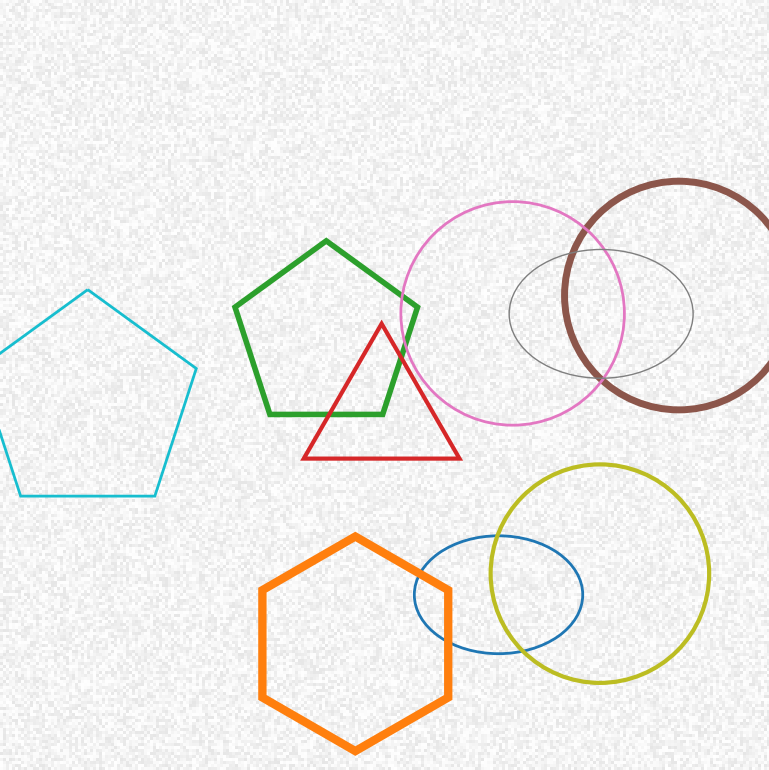[{"shape": "oval", "thickness": 1, "radius": 0.55, "center": [0.647, 0.228]}, {"shape": "hexagon", "thickness": 3, "radius": 0.7, "center": [0.461, 0.164]}, {"shape": "pentagon", "thickness": 2, "radius": 0.62, "center": [0.424, 0.563]}, {"shape": "triangle", "thickness": 1.5, "radius": 0.58, "center": [0.496, 0.463]}, {"shape": "circle", "thickness": 2.5, "radius": 0.74, "center": [0.882, 0.616]}, {"shape": "circle", "thickness": 1, "radius": 0.73, "center": [0.666, 0.593]}, {"shape": "oval", "thickness": 0.5, "radius": 0.6, "center": [0.781, 0.592]}, {"shape": "circle", "thickness": 1.5, "radius": 0.71, "center": [0.779, 0.255]}, {"shape": "pentagon", "thickness": 1, "radius": 0.74, "center": [0.114, 0.476]}]